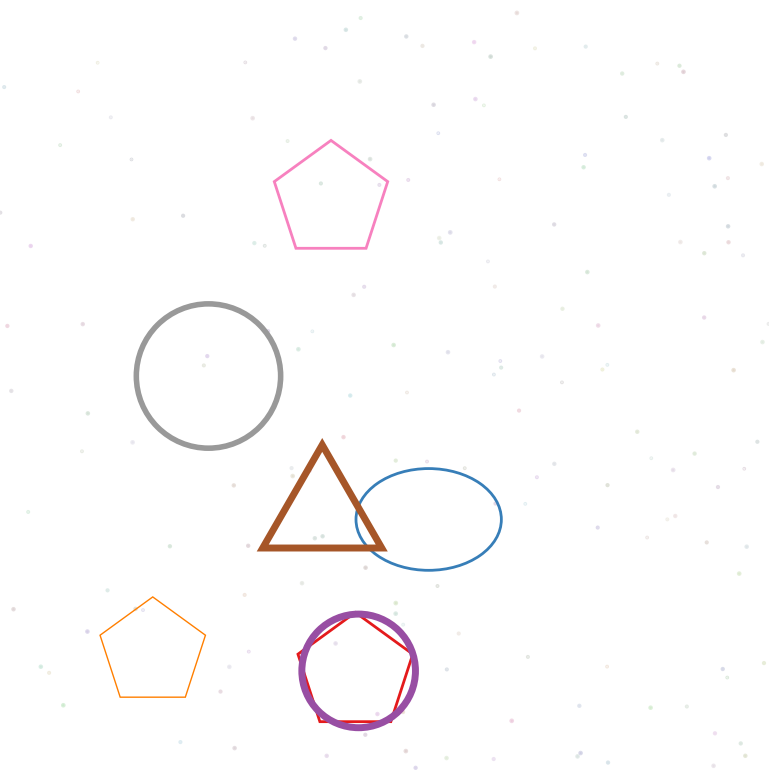[{"shape": "pentagon", "thickness": 1, "radius": 0.39, "center": [0.462, 0.126]}, {"shape": "oval", "thickness": 1, "radius": 0.47, "center": [0.557, 0.325]}, {"shape": "circle", "thickness": 2.5, "radius": 0.37, "center": [0.466, 0.129]}, {"shape": "pentagon", "thickness": 0.5, "radius": 0.36, "center": [0.198, 0.153]}, {"shape": "triangle", "thickness": 2.5, "radius": 0.45, "center": [0.418, 0.333]}, {"shape": "pentagon", "thickness": 1, "radius": 0.39, "center": [0.43, 0.74]}, {"shape": "circle", "thickness": 2, "radius": 0.47, "center": [0.271, 0.512]}]